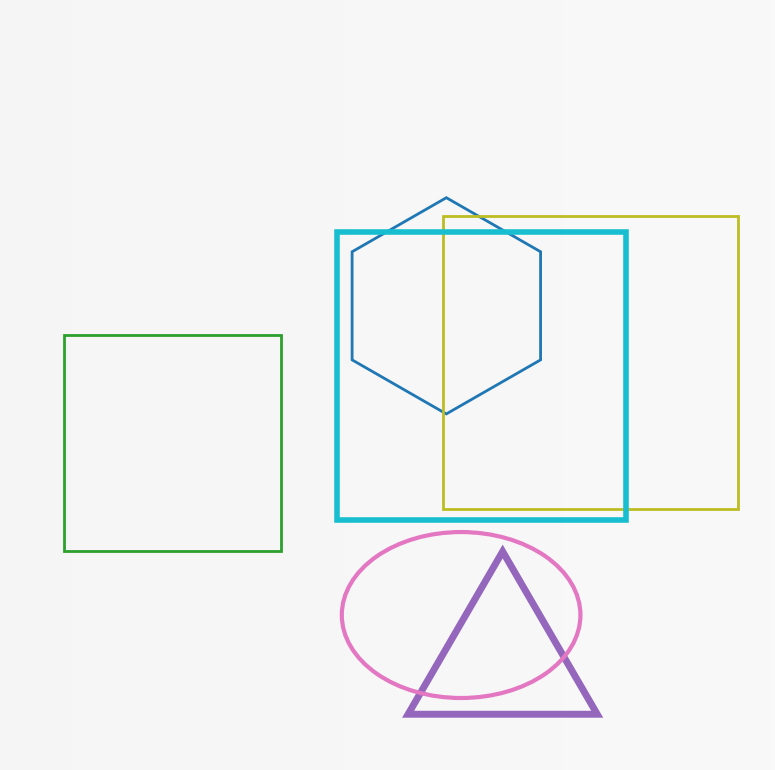[{"shape": "hexagon", "thickness": 1, "radius": 0.7, "center": [0.576, 0.603]}, {"shape": "square", "thickness": 1, "radius": 0.7, "center": [0.223, 0.425]}, {"shape": "triangle", "thickness": 2.5, "radius": 0.7, "center": [0.649, 0.143]}, {"shape": "oval", "thickness": 1.5, "radius": 0.77, "center": [0.595, 0.201]}, {"shape": "square", "thickness": 1, "radius": 0.95, "center": [0.762, 0.529]}, {"shape": "square", "thickness": 2, "radius": 0.93, "center": [0.621, 0.512]}]